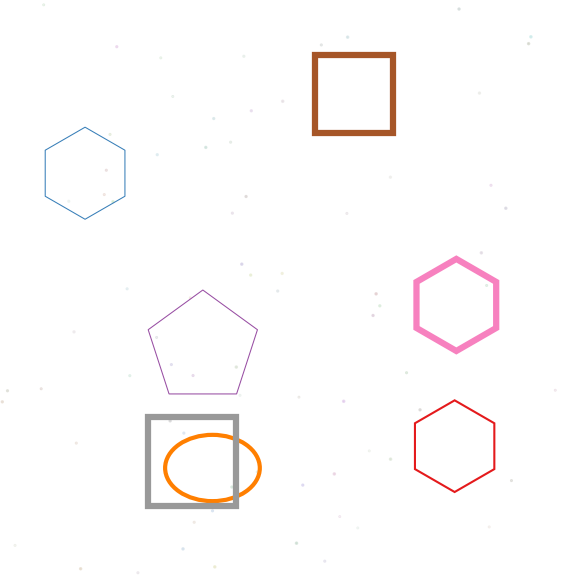[{"shape": "hexagon", "thickness": 1, "radius": 0.4, "center": [0.787, 0.227]}, {"shape": "hexagon", "thickness": 0.5, "radius": 0.4, "center": [0.147, 0.699]}, {"shape": "pentagon", "thickness": 0.5, "radius": 0.5, "center": [0.351, 0.397]}, {"shape": "oval", "thickness": 2, "radius": 0.41, "center": [0.368, 0.189]}, {"shape": "square", "thickness": 3, "radius": 0.34, "center": [0.613, 0.837]}, {"shape": "hexagon", "thickness": 3, "radius": 0.4, "center": [0.79, 0.471]}, {"shape": "square", "thickness": 3, "radius": 0.38, "center": [0.332, 0.2]}]